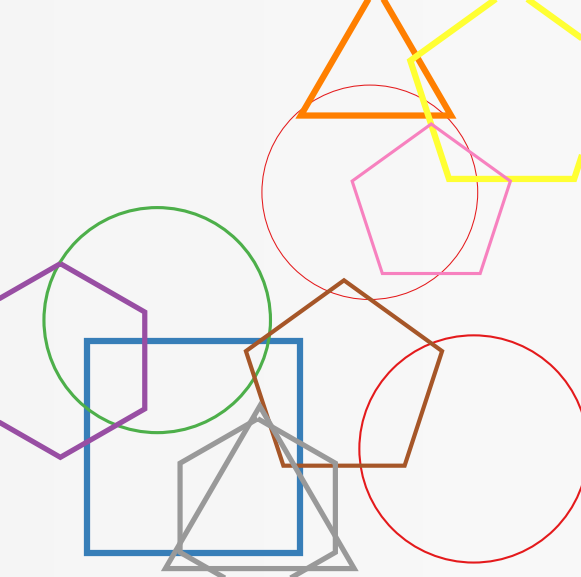[{"shape": "circle", "thickness": 0.5, "radius": 0.93, "center": [0.636, 0.666]}, {"shape": "circle", "thickness": 1, "radius": 0.98, "center": [0.815, 0.222]}, {"shape": "square", "thickness": 3, "radius": 0.92, "center": [0.334, 0.225]}, {"shape": "circle", "thickness": 1.5, "radius": 0.97, "center": [0.27, 0.445]}, {"shape": "hexagon", "thickness": 2.5, "radius": 0.84, "center": [0.104, 0.375]}, {"shape": "triangle", "thickness": 3, "radius": 0.75, "center": [0.647, 0.874]}, {"shape": "pentagon", "thickness": 3, "radius": 0.92, "center": [0.88, 0.837]}, {"shape": "pentagon", "thickness": 2, "radius": 0.89, "center": [0.592, 0.336]}, {"shape": "pentagon", "thickness": 1.5, "radius": 0.72, "center": [0.742, 0.641]}, {"shape": "hexagon", "thickness": 2.5, "radius": 0.77, "center": [0.443, 0.12]}, {"shape": "triangle", "thickness": 2.5, "radius": 0.94, "center": [0.447, 0.108]}]